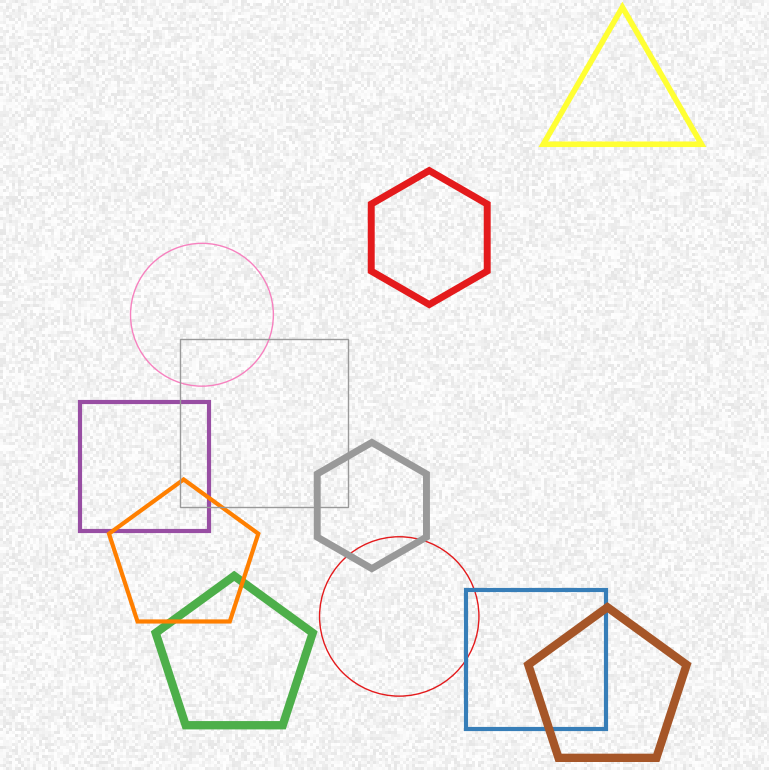[{"shape": "hexagon", "thickness": 2.5, "radius": 0.43, "center": [0.557, 0.691]}, {"shape": "circle", "thickness": 0.5, "radius": 0.52, "center": [0.518, 0.199]}, {"shape": "square", "thickness": 1.5, "radius": 0.45, "center": [0.696, 0.144]}, {"shape": "pentagon", "thickness": 3, "radius": 0.54, "center": [0.304, 0.145]}, {"shape": "square", "thickness": 1.5, "radius": 0.42, "center": [0.188, 0.394]}, {"shape": "pentagon", "thickness": 1.5, "radius": 0.51, "center": [0.239, 0.275]}, {"shape": "triangle", "thickness": 2, "radius": 0.59, "center": [0.808, 0.872]}, {"shape": "pentagon", "thickness": 3, "radius": 0.54, "center": [0.789, 0.103]}, {"shape": "circle", "thickness": 0.5, "radius": 0.46, "center": [0.262, 0.591]}, {"shape": "hexagon", "thickness": 2.5, "radius": 0.41, "center": [0.483, 0.343]}, {"shape": "square", "thickness": 0.5, "radius": 0.55, "center": [0.343, 0.451]}]